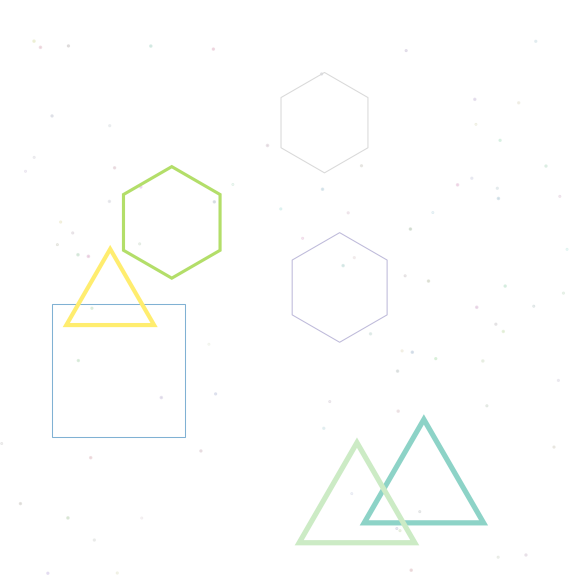[{"shape": "triangle", "thickness": 2.5, "radius": 0.6, "center": [0.734, 0.153]}, {"shape": "hexagon", "thickness": 0.5, "radius": 0.47, "center": [0.588, 0.501]}, {"shape": "square", "thickness": 0.5, "radius": 0.58, "center": [0.206, 0.357]}, {"shape": "hexagon", "thickness": 1.5, "radius": 0.48, "center": [0.297, 0.614]}, {"shape": "hexagon", "thickness": 0.5, "radius": 0.43, "center": [0.562, 0.787]}, {"shape": "triangle", "thickness": 2.5, "radius": 0.58, "center": [0.618, 0.117]}, {"shape": "triangle", "thickness": 2, "radius": 0.44, "center": [0.191, 0.48]}]